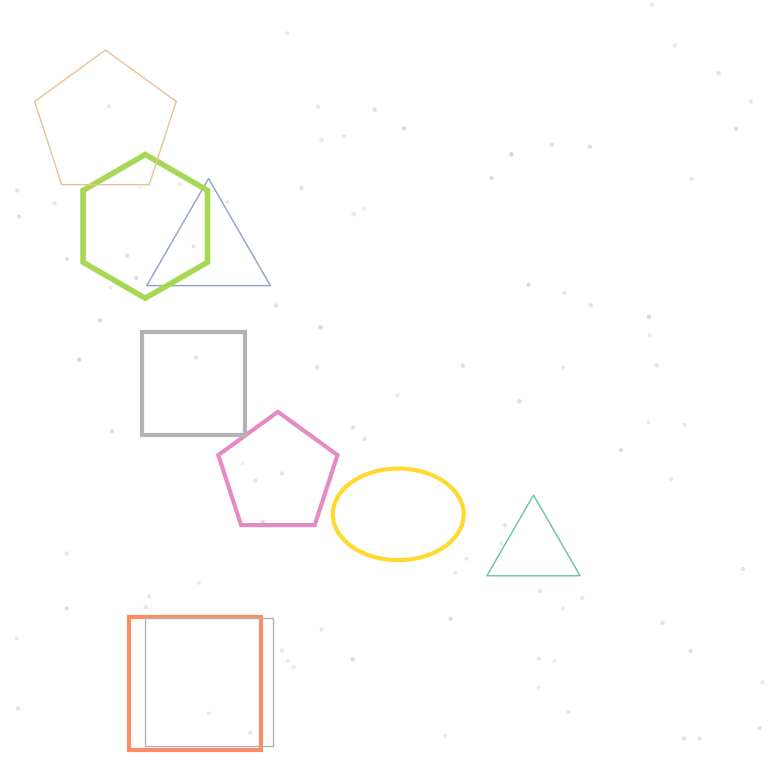[{"shape": "triangle", "thickness": 0.5, "radius": 0.35, "center": [0.693, 0.287]}, {"shape": "square", "thickness": 1.5, "radius": 0.43, "center": [0.253, 0.113]}, {"shape": "triangle", "thickness": 0.5, "radius": 0.46, "center": [0.271, 0.675]}, {"shape": "pentagon", "thickness": 1.5, "radius": 0.41, "center": [0.361, 0.384]}, {"shape": "hexagon", "thickness": 2, "radius": 0.47, "center": [0.189, 0.706]}, {"shape": "oval", "thickness": 1.5, "radius": 0.42, "center": [0.517, 0.332]}, {"shape": "pentagon", "thickness": 0.5, "radius": 0.48, "center": [0.137, 0.838]}, {"shape": "square", "thickness": 1.5, "radius": 0.33, "center": [0.251, 0.502]}, {"shape": "square", "thickness": 0.5, "radius": 0.41, "center": [0.271, 0.114]}]